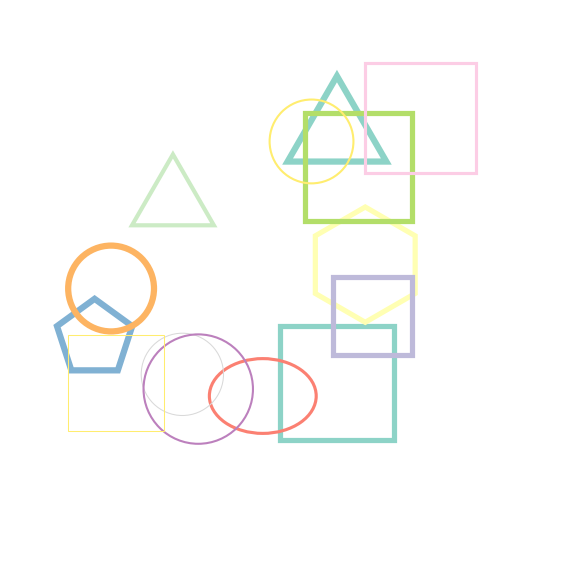[{"shape": "triangle", "thickness": 3, "radius": 0.49, "center": [0.583, 0.769]}, {"shape": "square", "thickness": 2.5, "radius": 0.49, "center": [0.583, 0.336]}, {"shape": "hexagon", "thickness": 2.5, "radius": 0.5, "center": [0.632, 0.541]}, {"shape": "square", "thickness": 2.5, "radius": 0.34, "center": [0.645, 0.452]}, {"shape": "oval", "thickness": 1.5, "radius": 0.46, "center": [0.455, 0.313]}, {"shape": "pentagon", "thickness": 3, "radius": 0.34, "center": [0.164, 0.413]}, {"shape": "circle", "thickness": 3, "radius": 0.37, "center": [0.192, 0.5]}, {"shape": "square", "thickness": 2.5, "radius": 0.46, "center": [0.621, 0.71]}, {"shape": "square", "thickness": 1.5, "radius": 0.48, "center": [0.728, 0.795]}, {"shape": "circle", "thickness": 0.5, "radius": 0.36, "center": [0.316, 0.351]}, {"shape": "circle", "thickness": 1, "radius": 0.47, "center": [0.343, 0.325]}, {"shape": "triangle", "thickness": 2, "radius": 0.41, "center": [0.299, 0.65]}, {"shape": "circle", "thickness": 1, "radius": 0.36, "center": [0.539, 0.754]}, {"shape": "square", "thickness": 0.5, "radius": 0.42, "center": [0.201, 0.336]}]